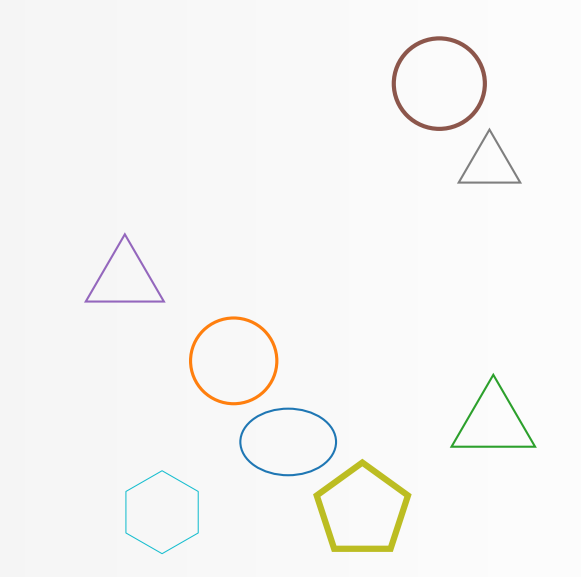[{"shape": "oval", "thickness": 1, "radius": 0.41, "center": [0.496, 0.234]}, {"shape": "circle", "thickness": 1.5, "radius": 0.37, "center": [0.402, 0.374]}, {"shape": "triangle", "thickness": 1, "radius": 0.41, "center": [0.849, 0.267]}, {"shape": "triangle", "thickness": 1, "radius": 0.39, "center": [0.215, 0.516]}, {"shape": "circle", "thickness": 2, "radius": 0.39, "center": [0.756, 0.854]}, {"shape": "triangle", "thickness": 1, "radius": 0.31, "center": [0.842, 0.714]}, {"shape": "pentagon", "thickness": 3, "radius": 0.41, "center": [0.623, 0.116]}, {"shape": "hexagon", "thickness": 0.5, "radius": 0.36, "center": [0.279, 0.112]}]